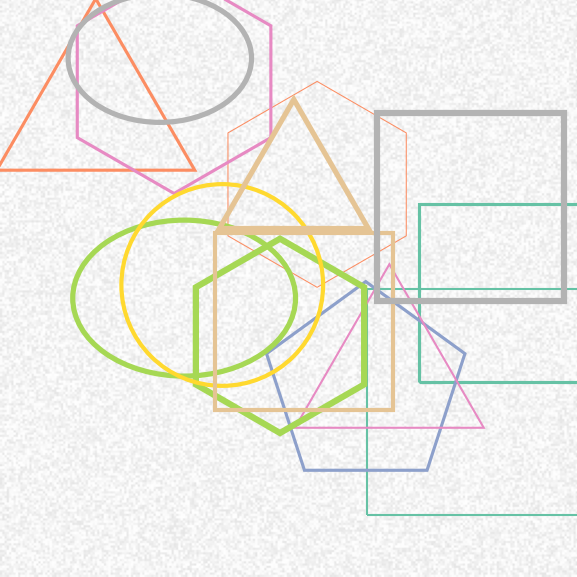[{"shape": "square", "thickness": 1, "radius": 0.98, "center": [0.832, 0.303]}, {"shape": "square", "thickness": 1.5, "radius": 0.77, "center": [0.879, 0.492]}, {"shape": "hexagon", "thickness": 0.5, "radius": 0.89, "center": [0.549, 0.68]}, {"shape": "triangle", "thickness": 1.5, "radius": 0.99, "center": [0.166, 0.803]}, {"shape": "pentagon", "thickness": 1.5, "radius": 0.9, "center": [0.633, 0.331]}, {"shape": "triangle", "thickness": 1, "radius": 0.94, "center": [0.674, 0.353]}, {"shape": "hexagon", "thickness": 1.5, "radius": 0.97, "center": [0.301, 0.858]}, {"shape": "oval", "thickness": 2.5, "radius": 0.96, "center": [0.319, 0.483]}, {"shape": "hexagon", "thickness": 3, "radius": 0.84, "center": [0.485, 0.418]}, {"shape": "circle", "thickness": 2, "radius": 0.87, "center": [0.385, 0.506]}, {"shape": "triangle", "thickness": 2.5, "radius": 0.74, "center": [0.509, 0.678]}, {"shape": "square", "thickness": 2, "radius": 0.77, "center": [0.527, 0.442]}, {"shape": "oval", "thickness": 2.5, "radius": 0.79, "center": [0.277, 0.898]}, {"shape": "square", "thickness": 3, "radius": 0.81, "center": [0.814, 0.64]}]